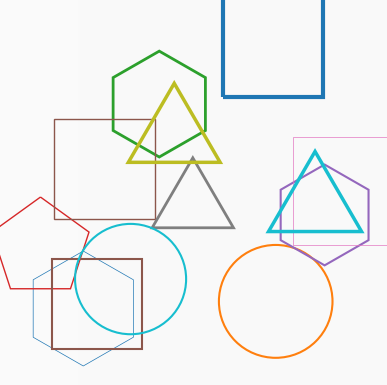[{"shape": "hexagon", "thickness": 0.5, "radius": 0.75, "center": [0.215, 0.199]}, {"shape": "square", "thickness": 3, "radius": 0.65, "center": [0.704, 0.876]}, {"shape": "circle", "thickness": 1.5, "radius": 0.73, "center": [0.711, 0.217]}, {"shape": "hexagon", "thickness": 2, "radius": 0.69, "center": [0.411, 0.73]}, {"shape": "pentagon", "thickness": 1, "radius": 0.66, "center": [0.104, 0.357]}, {"shape": "hexagon", "thickness": 1.5, "radius": 0.65, "center": [0.838, 0.442]}, {"shape": "square", "thickness": 1, "radius": 0.65, "center": [0.269, 0.562]}, {"shape": "square", "thickness": 1.5, "radius": 0.58, "center": [0.251, 0.21]}, {"shape": "square", "thickness": 0.5, "radius": 0.7, "center": [0.895, 0.504]}, {"shape": "triangle", "thickness": 2, "radius": 0.61, "center": [0.498, 0.469]}, {"shape": "triangle", "thickness": 2.5, "radius": 0.68, "center": [0.45, 0.647]}, {"shape": "triangle", "thickness": 2.5, "radius": 0.69, "center": [0.813, 0.468]}, {"shape": "circle", "thickness": 1.5, "radius": 0.72, "center": [0.337, 0.275]}]